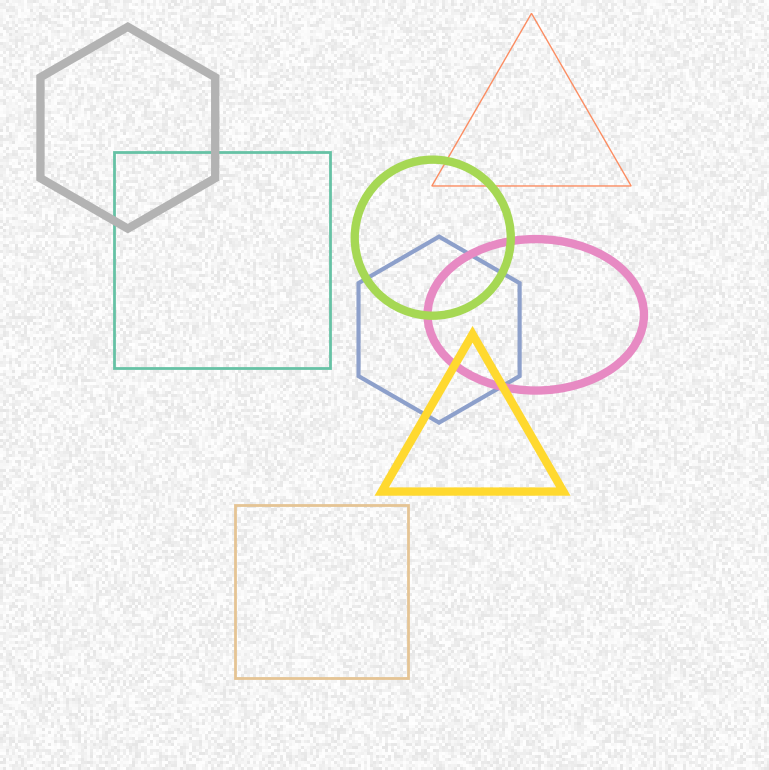[{"shape": "square", "thickness": 1, "radius": 0.7, "center": [0.289, 0.662]}, {"shape": "triangle", "thickness": 0.5, "radius": 0.75, "center": [0.69, 0.833]}, {"shape": "hexagon", "thickness": 1.5, "radius": 0.6, "center": [0.57, 0.572]}, {"shape": "oval", "thickness": 3, "radius": 0.7, "center": [0.696, 0.591]}, {"shape": "circle", "thickness": 3, "radius": 0.51, "center": [0.562, 0.691]}, {"shape": "triangle", "thickness": 3, "radius": 0.68, "center": [0.614, 0.43]}, {"shape": "square", "thickness": 1, "radius": 0.56, "center": [0.417, 0.231]}, {"shape": "hexagon", "thickness": 3, "radius": 0.66, "center": [0.166, 0.834]}]